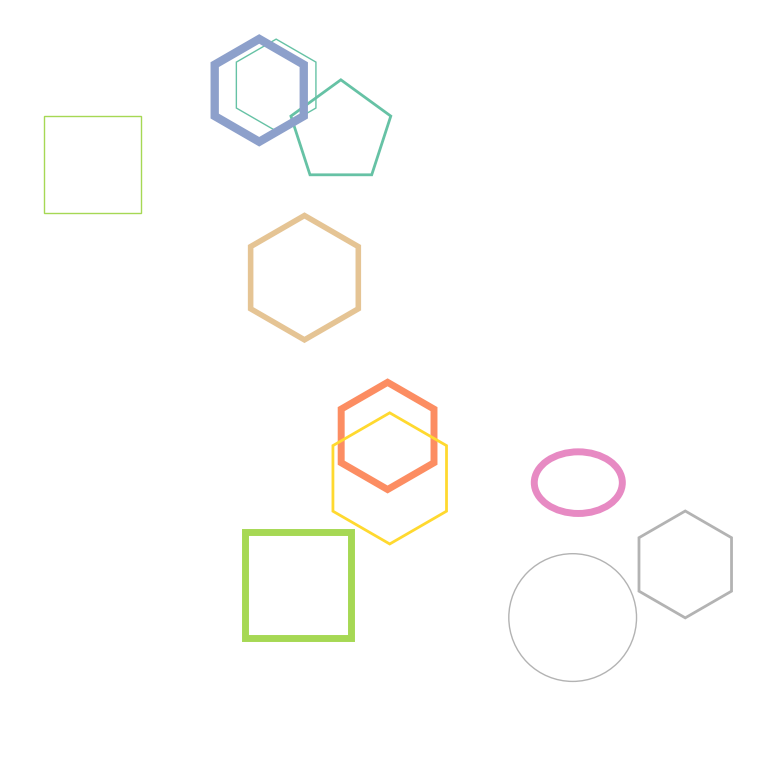[{"shape": "hexagon", "thickness": 0.5, "radius": 0.3, "center": [0.359, 0.89]}, {"shape": "pentagon", "thickness": 1, "radius": 0.34, "center": [0.443, 0.828]}, {"shape": "hexagon", "thickness": 2.5, "radius": 0.35, "center": [0.503, 0.434]}, {"shape": "hexagon", "thickness": 3, "radius": 0.33, "center": [0.337, 0.883]}, {"shape": "oval", "thickness": 2.5, "radius": 0.29, "center": [0.751, 0.373]}, {"shape": "square", "thickness": 0.5, "radius": 0.32, "center": [0.12, 0.786]}, {"shape": "square", "thickness": 2.5, "radius": 0.34, "center": [0.387, 0.241]}, {"shape": "hexagon", "thickness": 1, "radius": 0.43, "center": [0.506, 0.379]}, {"shape": "hexagon", "thickness": 2, "radius": 0.4, "center": [0.395, 0.639]}, {"shape": "hexagon", "thickness": 1, "radius": 0.35, "center": [0.89, 0.267]}, {"shape": "circle", "thickness": 0.5, "radius": 0.41, "center": [0.744, 0.198]}]